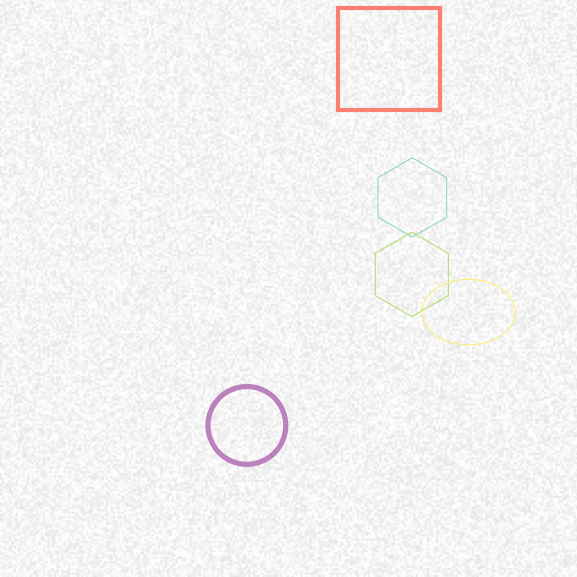[{"shape": "hexagon", "thickness": 0.5, "radius": 0.34, "center": [0.714, 0.657]}, {"shape": "square", "thickness": 2, "radius": 0.44, "center": [0.674, 0.897]}, {"shape": "hexagon", "thickness": 0.5, "radius": 0.37, "center": [0.713, 0.524]}, {"shape": "circle", "thickness": 2.5, "radius": 0.34, "center": [0.428, 0.262]}, {"shape": "oval", "thickness": 0.5, "radius": 0.4, "center": [0.811, 0.459]}]